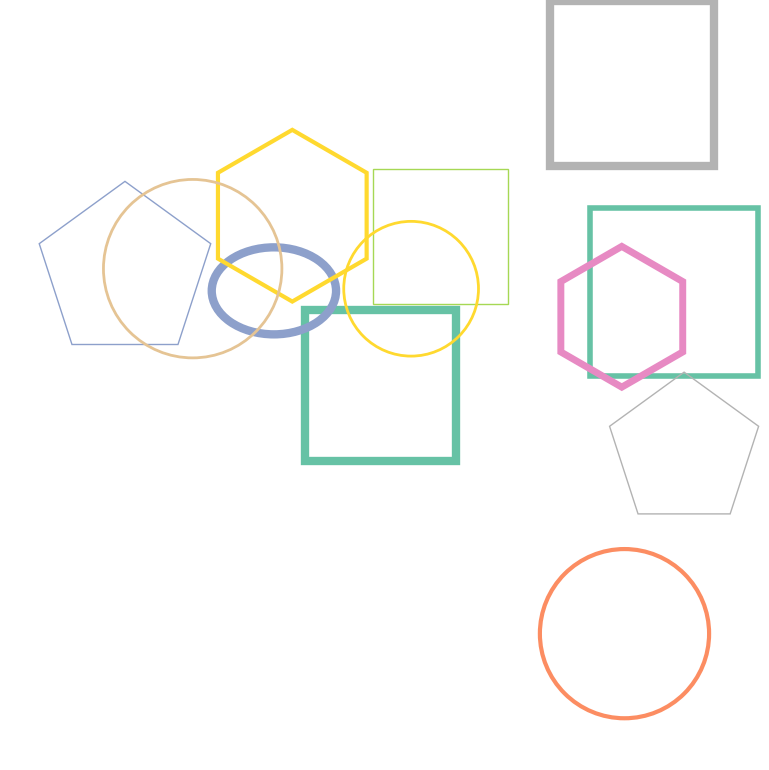[{"shape": "square", "thickness": 2, "radius": 0.55, "center": [0.876, 0.621]}, {"shape": "square", "thickness": 3, "radius": 0.49, "center": [0.494, 0.5]}, {"shape": "circle", "thickness": 1.5, "radius": 0.55, "center": [0.811, 0.177]}, {"shape": "oval", "thickness": 3, "radius": 0.4, "center": [0.356, 0.622]}, {"shape": "pentagon", "thickness": 0.5, "radius": 0.59, "center": [0.162, 0.647]}, {"shape": "hexagon", "thickness": 2.5, "radius": 0.46, "center": [0.808, 0.589]}, {"shape": "square", "thickness": 0.5, "radius": 0.44, "center": [0.572, 0.693]}, {"shape": "hexagon", "thickness": 1.5, "radius": 0.56, "center": [0.38, 0.72]}, {"shape": "circle", "thickness": 1, "radius": 0.44, "center": [0.534, 0.625]}, {"shape": "circle", "thickness": 1, "radius": 0.58, "center": [0.25, 0.651]}, {"shape": "square", "thickness": 3, "radius": 0.53, "center": [0.821, 0.892]}, {"shape": "pentagon", "thickness": 0.5, "radius": 0.51, "center": [0.888, 0.415]}]